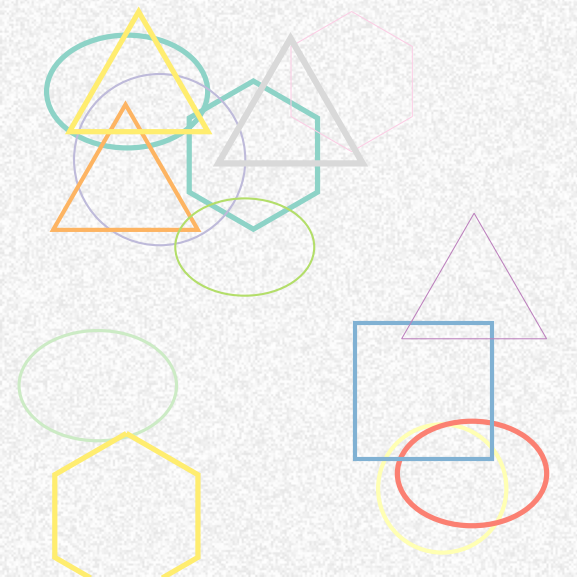[{"shape": "hexagon", "thickness": 2.5, "radius": 0.64, "center": [0.439, 0.731]}, {"shape": "oval", "thickness": 2.5, "radius": 0.7, "center": [0.22, 0.841]}, {"shape": "circle", "thickness": 2, "radius": 0.56, "center": [0.766, 0.153]}, {"shape": "circle", "thickness": 1, "radius": 0.74, "center": [0.276, 0.723]}, {"shape": "oval", "thickness": 2.5, "radius": 0.65, "center": [0.817, 0.179]}, {"shape": "square", "thickness": 2, "radius": 0.59, "center": [0.733, 0.322]}, {"shape": "triangle", "thickness": 2, "radius": 0.72, "center": [0.217, 0.673]}, {"shape": "oval", "thickness": 1, "radius": 0.6, "center": [0.424, 0.571]}, {"shape": "hexagon", "thickness": 0.5, "radius": 0.61, "center": [0.609, 0.858]}, {"shape": "triangle", "thickness": 3, "radius": 0.72, "center": [0.503, 0.788]}, {"shape": "triangle", "thickness": 0.5, "radius": 0.72, "center": [0.821, 0.485]}, {"shape": "oval", "thickness": 1.5, "radius": 0.68, "center": [0.169, 0.331]}, {"shape": "hexagon", "thickness": 2.5, "radius": 0.72, "center": [0.219, 0.106]}, {"shape": "triangle", "thickness": 2.5, "radius": 0.69, "center": [0.24, 0.84]}]